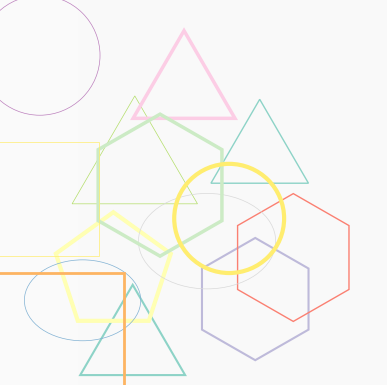[{"shape": "triangle", "thickness": 1, "radius": 0.73, "center": [0.67, 0.597]}, {"shape": "triangle", "thickness": 1.5, "radius": 0.78, "center": [0.342, 0.104]}, {"shape": "pentagon", "thickness": 3, "radius": 0.78, "center": [0.292, 0.293]}, {"shape": "hexagon", "thickness": 1.5, "radius": 0.79, "center": [0.659, 0.223]}, {"shape": "hexagon", "thickness": 1, "radius": 0.83, "center": [0.757, 0.331]}, {"shape": "oval", "thickness": 0.5, "radius": 0.75, "center": [0.213, 0.22]}, {"shape": "square", "thickness": 2, "radius": 0.96, "center": [0.129, 0.101]}, {"shape": "triangle", "thickness": 0.5, "radius": 0.93, "center": [0.348, 0.564]}, {"shape": "triangle", "thickness": 2.5, "radius": 0.76, "center": [0.475, 0.768]}, {"shape": "oval", "thickness": 0.5, "radius": 0.89, "center": [0.534, 0.374]}, {"shape": "circle", "thickness": 0.5, "radius": 0.78, "center": [0.103, 0.856]}, {"shape": "hexagon", "thickness": 2.5, "radius": 0.92, "center": [0.413, 0.519]}, {"shape": "circle", "thickness": 3, "radius": 0.71, "center": [0.591, 0.433]}, {"shape": "square", "thickness": 0.5, "radius": 0.74, "center": [0.109, 0.483]}]